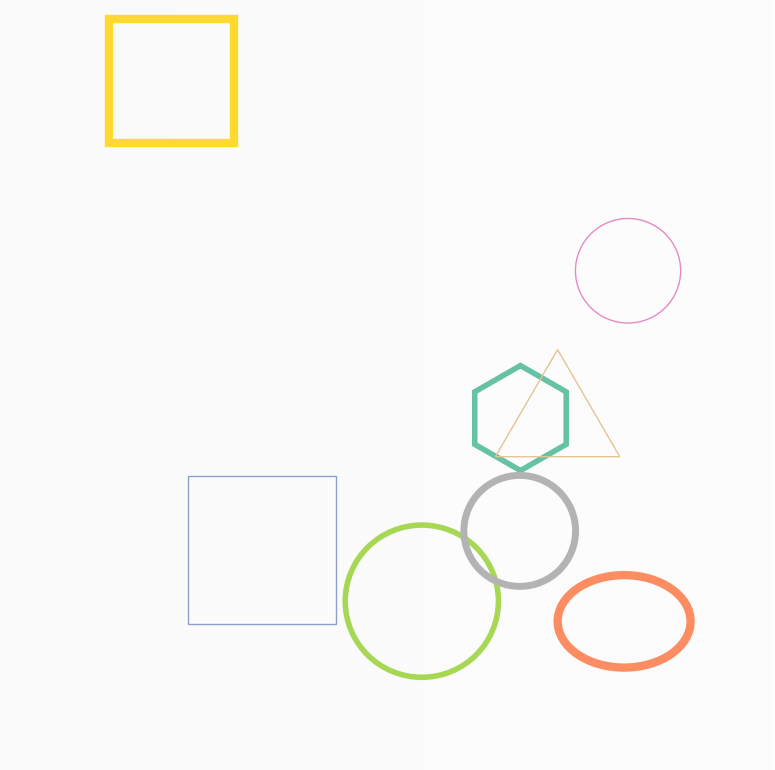[{"shape": "hexagon", "thickness": 2, "radius": 0.34, "center": [0.672, 0.457]}, {"shape": "oval", "thickness": 3, "radius": 0.43, "center": [0.805, 0.193]}, {"shape": "square", "thickness": 0.5, "radius": 0.48, "center": [0.338, 0.286]}, {"shape": "circle", "thickness": 0.5, "radius": 0.34, "center": [0.81, 0.648]}, {"shape": "circle", "thickness": 2, "radius": 0.49, "center": [0.544, 0.219]}, {"shape": "square", "thickness": 3, "radius": 0.4, "center": [0.222, 0.895]}, {"shape": "triangle", "thickness": 0.5, "radius": 0.46, "center": [0.719, 0.453]}, {"shape": "circle", "thickness": 2.5, "radius": 0.36, "center": [0.671, 0.311]}]